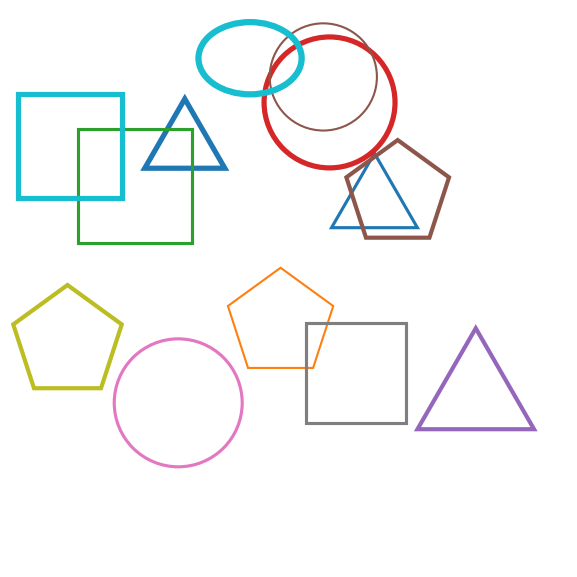[{"shape": "triangle", "thickness": 1.5, "radius": 0.43, "center": [0.648, 0.648]}, {"shape": "triangle", "thickness": 2.5, "radius": 0.4, "center": [0.32, 0.748]}, {"shape": "pentagon", "thickness": 1, "radius": 0.48, "center": [0.486, 0.44]}, {"shape": "square", "thickness": 1.5, "radius": 0.49, "center": [0.233, 0.677]}, {"shape": "circle", "thickness": 2.5, "radius": 0.57, "center": [0.571, 0.822]}, {"shape": "triangle", "thickness": 2, "radius": 0.58, "center": [0.824, 0.314]}, {"shape": "circle", "thickness": 1, "radius": 0.46, "center": [0.56, 0.866]}, {"shape": "pentagon", "thickness": 2, "radius": 0.47, "center": [0.689, 0.663]}, {"shape": "circle", "thickness": 1.5, "radius": 0.55, "center": [0.309, 0.302]}, {"shape": "square", "thickness": 1.5, "radius": 0.43, "center": [0.617, 0.354]}, {"shape": "pentagon", "thickness": 2, "radius": 0.49, "center": [0.117, 0.407]}, {"shape": "oval", "thickness": 3, "radius": 0.45, "center": [0.433, 0.898]}, {"shape": "square", "thickness": 2.5, "radius": 0.45, "center": [0.121, 0.747]}]